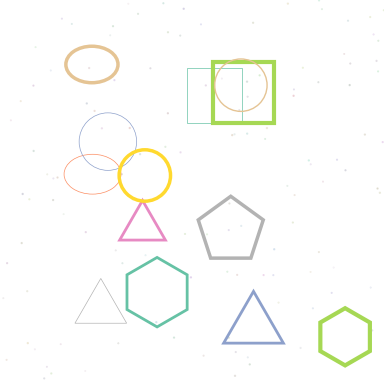[{"shape": "square", "thickness": 0.5, "radius": 0.35, "center": [0.557, 0.752]}, {"shape": "hexagon", "thickness": 2, "radius": 0.45, "center": [0.408, 0.241]}, {"shape": "oval", "thickness": 0.5, "radius": 0.37, "center": [0.24, 0.548]}, {"shape": "triangle", "thickness": 2, "radius": 0.45, "center": [0.658, 0.154]}, {"shape": "circle", "thickness": 0.5, "radius": 0.37, "center": [0.28, 0.632]}, {"shape": "triangle", "thickness": 2, "radius": 0.34, "center": [0.37, 0.411]}, {"shape": "square", "thickness": 3, "radius": 0.4, "center": [0.633, 0.76]}, {"shape": "hexagon", "thickness": 3, "radius": 0.37, "center": [0.896, 0.125]}, {"shape": "circle", "thickness": 2.5, "radius": 0.33, "center": [0.376, 0.544]}, {"shape": "circle", "thickness": 1, "radius": 0.34, "center": [0.626, 0.779]}, {"shape": "oval", "thickness": 2.5, "radius": 0.34, "center": [0.239, 0.833]}, {"shape": "pentagon", "thickness": 2.5, "radius": 0.44, "center": [0.599, 0.401]}, {"shape": "triangle", "thickness": 0.5, "radius": 0.39, "center": [0.262, 0.199]}]